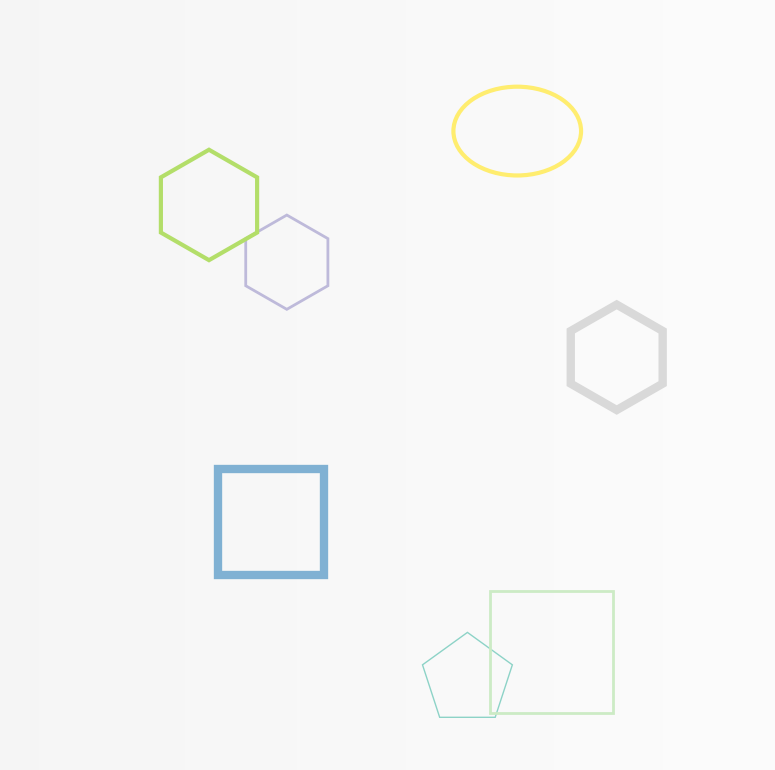[{"shape": "pentagon", "thickness": 0.5, "radius": 0.3, "center": [0.603, 0.118]}, {"shape": "hexagon", "thickness": 1, "radius": 0.31, "center": [0.37, 0.659]}, {"shape": "square", "thickness": 3, "radius": 0.34, "center": [0.35, 0.322]}, {"shape": "hexagon", "thickness": 1.5, "radius": 0.36, "center": [0.27, 0.734]}, {"shape": "hexagon", "thickness": 3, "radius": 0.34, "center": [0.796, 0.536]}, {"shape": "square", "thickness": 1, "radius": 0.4, "center": [0.711, 0.153]}, {"shape": "oval", "thickness": 1.5, "radius": 0.41, "center": [0.667, 0.83]}]